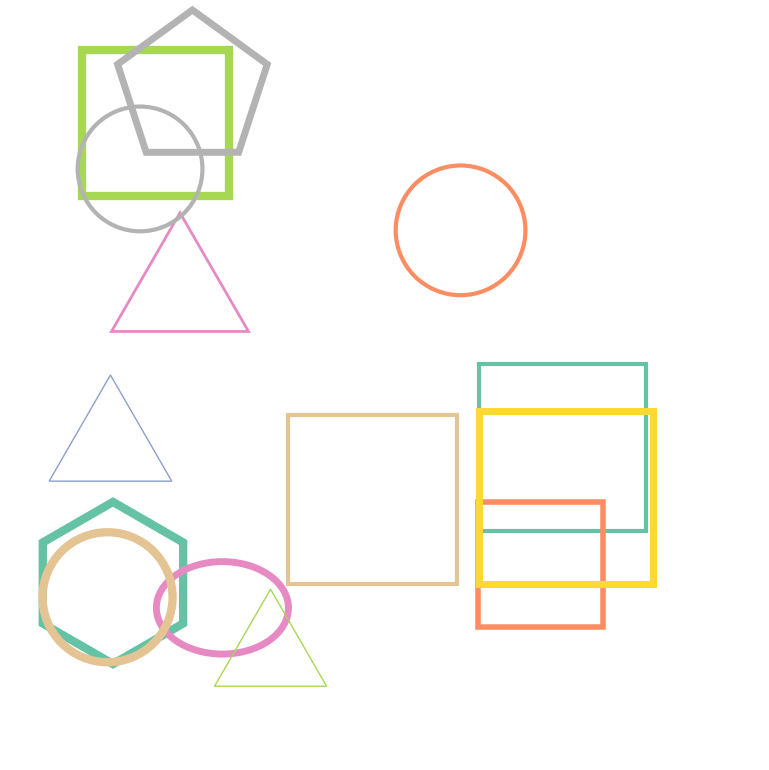[{"shape": "hexagon", "thickness": 3, "radius": 0.53, "center": [0.147, 0.243]}, {"shape": "square", "thickness": 1.5, "radius": 0.54, "center": [0.73, 0.419]}, {"shape": "circle", "thickness": 1.5, "radius": 0.42, "center": [0.598, 0.701]}, {"shape": "square", "thickness": 2, "radius": 0.41, "center": [0.702, 0.267]}, {"shape": "triangle", "thickness": 0.5, "radius": 0.46, "center": [0.143, 0.421]}, {"shape": "triangle", "thickness": 1, "radius": 0.51, "center": [0.234, 0.621]}, {"shape": "oval", "thickness": 2.5, "radius": 0.43, "center": [0.289, 0.211]}, {"shape": "triangle", "thickness": 0.5, "radius": 0.42, "center": [0.351, 0.151]}, {"shape": "square", "thickness": 3, "radius": 0.48, "center": [0.202, 0.84]}, {"shape": "square", "thickness": 2.5, "radius": 0.56, "center": [0.735, 0.354]}, {"shape": "square", "thickness": 1.5, "radius": 0.55, "center": [0.484, 0.351]}, {"shape": "circle", "thickness": 3, "radius": 0.42, "center": [0.14, 0.224]}, {"shape": "pentagon", "thickness": 2.5, "radius": 0.51, "center": [0.25, 0.885]}, {"shape": "circle", "thickness": 1.5, "radius": 0.41, "center": [0.182, 0.781]}]